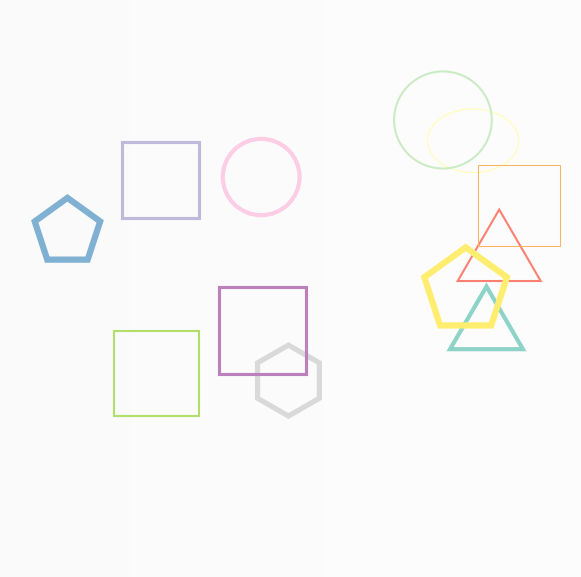[{"shape": "triangle", "thickness": 2, "radius": 0.36, "center": [0.837, 0.431]}, {"shape": "oval", "thickness": 0.5, "radius": 0.39, "center": [0.814, 0.755]}, {"shape": "square", "thickness": 1.5, "radius": 0.33, "center": [0.276, 0.688]}, {"shape": "triangle", "thickness": 1, "radius": 0.41, "center": [0.859, 0.554]}, {"shape": "pentagon", "thickness": 3, "radius": 0.3, "center": [0.116, 0.597]}, {"shape": "square", "thickness": 0.5, "radius": 0.35, "center": [0.893, 0.643]}, {"shape": "square", "thickness": 1, "radius": 0.37, "center": [0.269, 0.352]}, {"shape": "circle", "thickness": 2, "radius": 0.33, "center": [0.449, 0.693]}, {"shape": "hexagon", "thickness": 2.5, "radius": 0.31, "center": [0.496, 0.34]}, {"shape": "square", "thickness": 1.5, "radius": 0.38, "center": [0.452, 0.427]}, {"shape": "circle", "thickness": 1, "radius": 0.42, "center": [0.762, 0.791]}, {"shape": "pentagon", "thickness": 3, "radius": 0.37, "center": [0.801, 0.496]}]